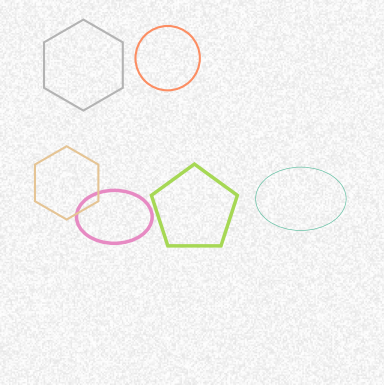[{"shape": "oval", "thickness": 0.5, "radius": 0.59, "center": [0.782, 0.484]}, {"shape": "circle", "thickness": 1.5, "radius": 0.42, "center": [0.435, 0.849]}, {"shape": "oval", "thickness": 2.5, "radius": 0.49, "center": [0.297, 0.437]}, {"shape": "pentagon", "thickness": 2.5, "radius": 0.59, "center": [0.505, 0.456]}, {"shape": "hexagon", "thickness": 1.5, "radius": 0.48, "center": [0.173, 0.525]}, {"shape": "hexagon", "thickness": 1.5, "radius": 0.59, "center": [0.217, 0.831]}]